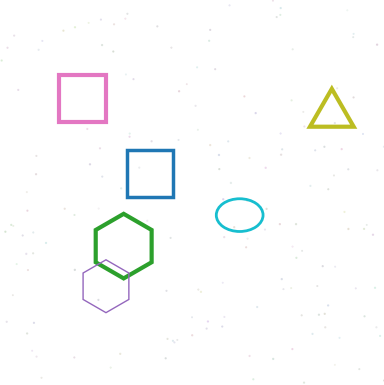[{"shape": "square", "thickness": 2.5, "radius": 0.3, "center": [0.389, 0.549]}, {"shape": "hexagon", "thickness": 3, "radius": 0.42, "center": [0.321, 0.361]}, {"shape": "hexagon", "thickness": 1, "radius": 0.34, "center": [0.275, 0.257]}, {"shape": "square", "thickness": 3, "radius": 0.31, "center": [0.214, 0.745]}, {"shape": "triangle", "thickness": 3, "radius": 0.33, "center": [0.862, 0.704]}, {"shape": "oval", "thickness": 2, "radius": 0.3, "center": [0.623, 0.441]}]